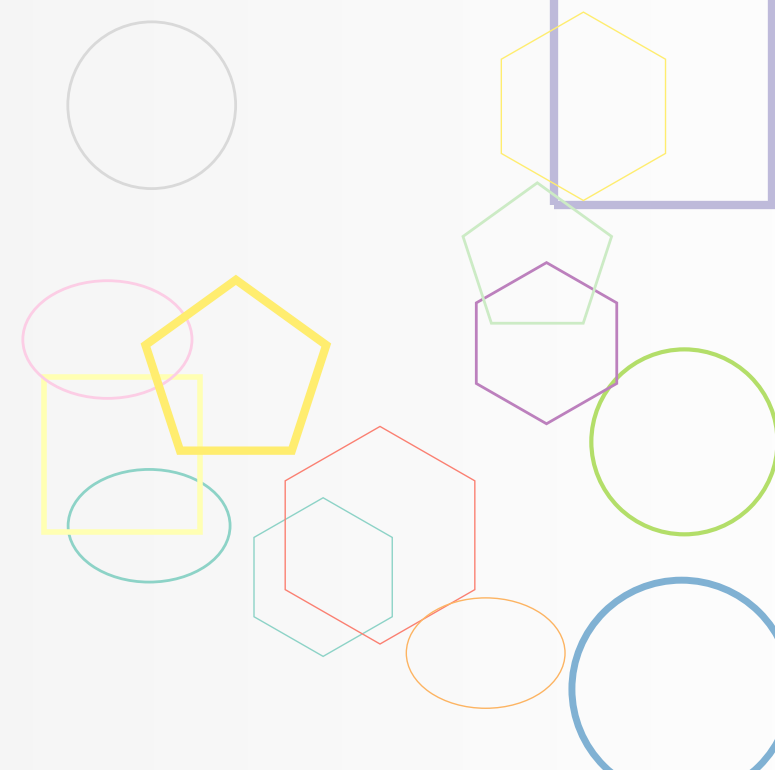[{"shape": "hexagon", "thickness": 0.5, "radius": 0.51, "center": [0.417, 0.251]}, {"shape": "oval", "thickness": 1, "radius": 0.52, "center": [0.192, 0.317]}, {"shape": "square", "thickness": 2, "radius": 0.5, "center": [0.157, 0.409]}, {"shape": "square", "thickness": 3, "radius": 0.7, "center": [0.855, 0.874]}, {"shape": "hexagon", "thickness": 0.5, "radius": 0.71, "center": [0.49, 0.305]}, {"shape": "circle", "thickness": 2.5, "radius": 0.71, "center": [0.879, 0.105]}, {"shape": "oval", "thickness": 0.5, "radius": 0.51, "center": [0.627, 0.152]}, {"shape": "circle", "thickness": 1.5, "radius": 0.6, "center": [0.883, 0.426]}, {"shape": "oval", "thickness": 1, "radius": 0.55, "center": [0.139, 0.559]}, {"shape": "circle", "thickness": 1, "radius": 0.54, "center": [0.196, 0.863]}, {"shape": "hexagon", "thickness": 1, "radius": 0.52, "center": [0.705, 0.554]}, {"shape": "pentagon", "thickness": 1, "radius": 0.5, "center": [0.693, 0.662]}, {"shape": "hexagon", "thickness": 0.5, "radius": 0.61, "center": [0.753, 0.862]}, {"shape": "pentagon", "thickness": 3, "radius": 0.61, "center": [0.304, 0.514]}]